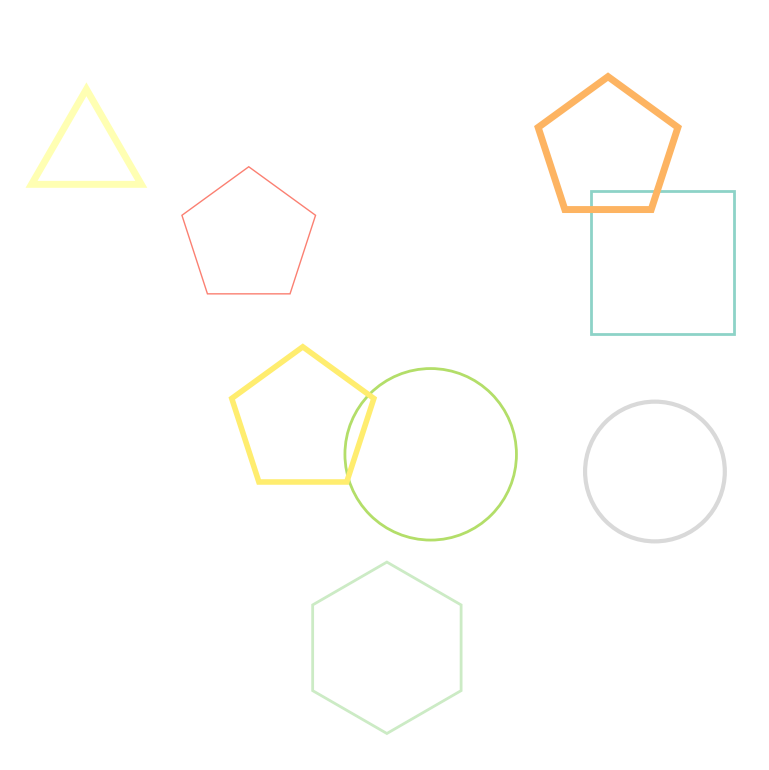[{"shape": "square", "thickness": 1, "radius": 0.46, "center": [0.86, 0.659]}, {"shape": "triangle", "thickness": 2.5, "radius": 0.41, "center": [0.112, 0.802]}, {"shape": "pentagon", "thickness": 0.5, "radius": 0.46, "center": [0.323, 0.692]}, {"shape": "pentagon", "thickness": 2.5, "radius": 0.48, "center": [0.79, 0.805]}, {"shape": "circle", "thickness": 1, "radius": 0.56, "center": [0.559, 0.41]}, {"shape": "circle", "thickness": 1.5, "radius": 0.45, "center": [0.851, 0.388]}, {"shape": "hexagon", "thickness": 1, "radius": 0.56, "center": [0.502, 0.159]}, {"shape": "pentagon", "thickness": 2, "radius": 0.49, "center": [0.393, 0.453]}]